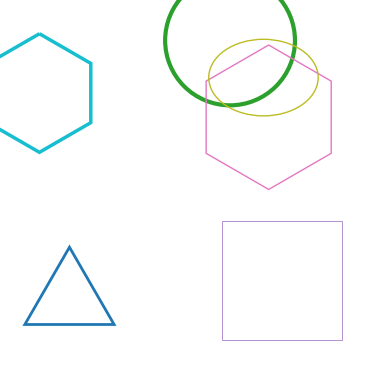[{"shape": "triangle", "thickness": 2, "radius": 0.67, "center": [0.18, 0.224]}, {"shape": "circle", "thickness": 3, "radius": 0.84, "center": [0.598, 0.895]}, {"shape": "square", "thickness": 0.5, "radius": 0.78, "center": [0.733, 0.271]}, {"shape": "hexagon", "thickness": 1, "radius": 0.94, "center": [0.698, 0.696]}, {"shape": "oval", "thickness": 1, "radius": 0.71, "center": [0.684, 0.798]}, {"shape": "hexagon", "thickness": 2.5, "radius": 0.77, "center": [0.102, 0.758]}]